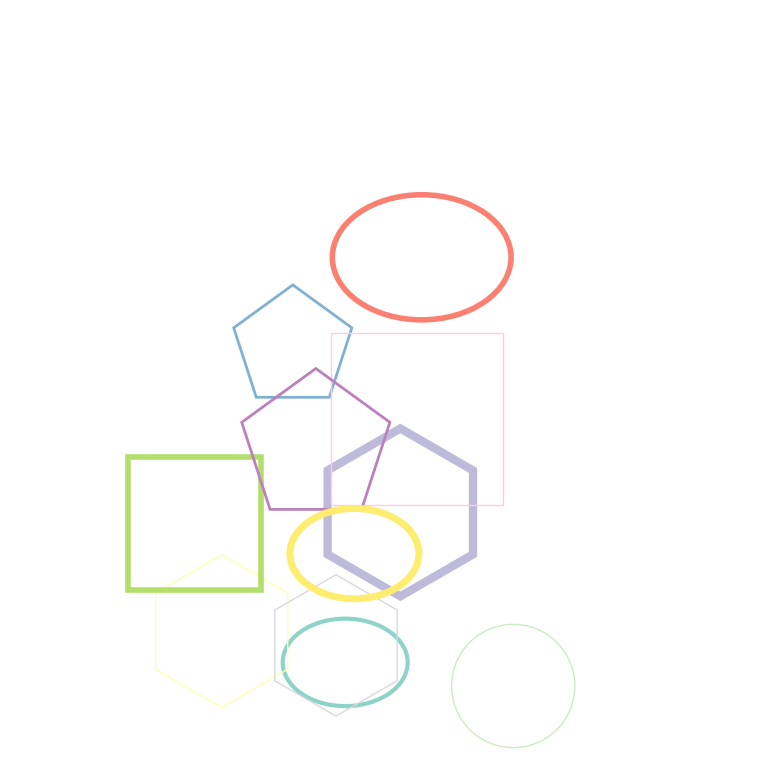[{"shape": "oval", "thickness": 1.5, "radius": 0.41, "center": [0.448, 0.14]}, {"shape": "hexagon", "thickness": 0.5, "radius": 0.5, "center": [0.288, 0.18]}, {"shape": "hexagon", "thickness": 3, "radius": 0.55, "center": [0.52, 0.335]}, {"shape": "oval", "thickness": 2, "radius": 0.58, "center": [0.548, 0.666]}, {"shape": "pentagon", "thickness": 1, "radius": 0.4, "center": [0.38, 0.549]}, {"shape": "square", "thickness": 2, "radius": 0.43, "center": [0.252, 0.32]}, {"shape": "square", "thickness": 0.5, "radius": 0.56, "center": [0.541, 0.456]}, {"shape": "hexagon", "thickness": 0.5, "radius": 0.46, "center": [0.436, 0.162]}, {"shape": "pentagon", "thickness": 1, "radius": 0.51, "center": [0.41, 0.42]}, {"shape": "circle", "thickness": 0.5, "radius": 0.4, "center": [0.667, 0.109]}, {"shape": "oval", "thickness": 2.5, "radius": 0.42, "center": [0.46, 0.281]}]